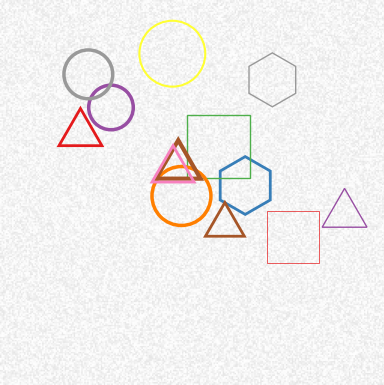[{"shape": "triangle", "thickness": 2, "radius": 0.32, "center": [0.209, 0.654]}, {"shape": "square", "thickness": 0.5, "radius": 0.34, "center": [0.761, 0.385]}, {"shape": "hexagon", "thickness": 2, "radius": 0.38, "center": [0.637, 0.518]}, {"shape": "square", "thickness": 1, "radius": 0.4, "center": [0.567, 0.62]}, {"shape": "circle", "thickness": 2.5, "radius": 0.29, "center": [0.288, 0.721]}, {"shape": "triangle", "thickness": 1, "radius": 0.34, "center": [0.895, 0.443]}, {"shape": "circle", "thickness": 2.5, "radius": 0.38, "center": [0.471, 0.491]}, {"shape": "circle", "thickness": 1.5, "radius": 0.43, "center": [0.448, 0.861]}, {"shape": "triangle", "thickness": 2, "radius": 0.29, "center": [0.584, 0.416]}, {"shape": "triangle", "thickness": 3, "radius": 0.33, "center": [0.463, 0.569]}, {"shape": "triangle", "thickness": 2, "radius": 0.32, "center": [0.45, 0.559]}, {"shape": "circle", "thickness": 2.5, "radius": 0.32, "center": [0.229, 0.807]}, {"shape": "hexagon", "thickness": 1, "radius": 0.35, "center": [0.707, 0.793]}]